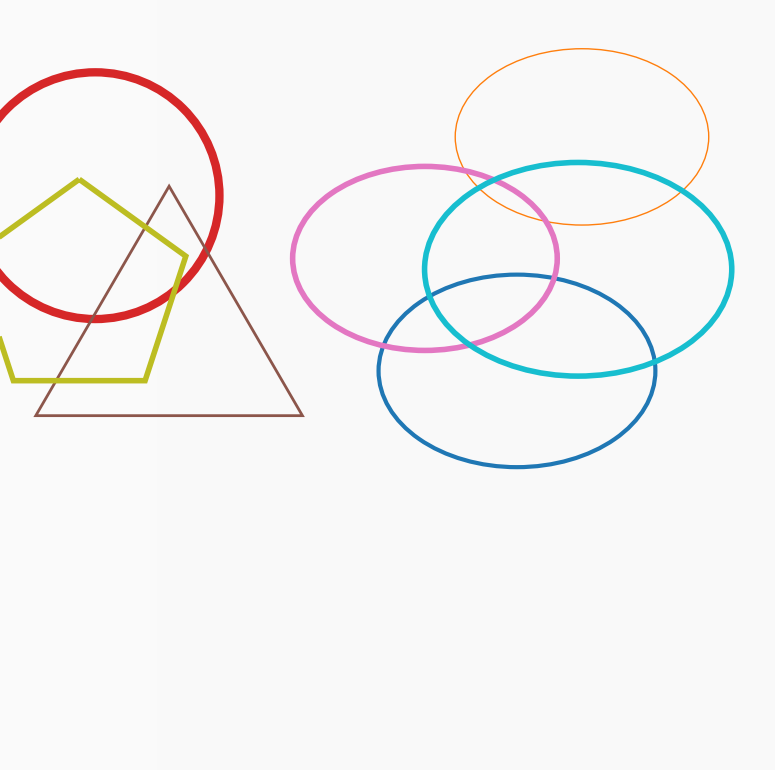[{"shape": "oval", "thickness": 1.5, "radius": 0.89, "center": [0.667, 0.518]}, {"shape": "oval", "thickness": 0.5, "radius": 0.82, "center": [0.751, 0.822]}, {"shape": "circle", "thickness": 3, "radius": 0.8, "center": [0.123, 0.746]}, {"shape": "triangle", "thickness": 1, "radius": 0.99, "center": [0.218, 0.56]}, {"shape": "oval", "thickness": 2, "radius": 0.85, "center": [0.548, 0.664]}, {"shape": "pentagon", "thickness": 2, "radius": 0.72, "center": [0.102, 0.623]}, {"shape": "oval", "thickness": 2, "radius": 0.99, "center": [0.746, 0.65]}]